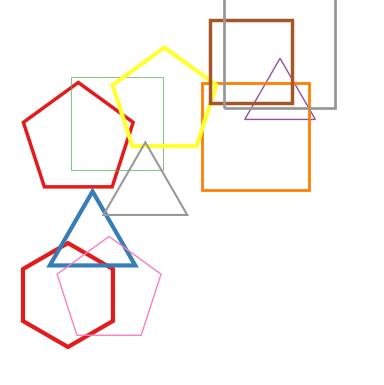[{"shape": "pentagon", "thickness": 2.5, "radius": 0.75, "center": [0.203, 0.636]}, {"shape": "hexagon", "thickness": 3, "radius": 0.67, "center": [0.176, 0.234]}, {"shape": "triangle", "thickness": 3, "radius": 0.64, "center": [0.24, 0.375]}, {"shape": "square", "thickness": 0.5, "radius": 0.6, "center": [0.304, 0.679]}, {"shape": "triangle", "thickness": 1, "radius": 0.53, "center": [0.727, 0.743]}, {"shape": "square", "thickness": 2, "radius": 0.69, "center": [0.663, 0.644]}, {"shape": "pentagon", "thickness": 3, "radius": 0.71, "center": [0.427, 0.735]}, {"shape": "square", "thickness": 2.5, "radius": 0.53, "center": [0.651, 0.84]}, {"shape": "pentagon", "thickness": 1, "radius": 0.71, "center": [0.283, 0.244]}, {"shape": "square", "thickness": 2, "radius": 0.72, "center": [0.725, 0.863]}, {"shape": "triangle", "thickness": 1.5, "radius": 0.63, "center": [0.377, 0.505]}]